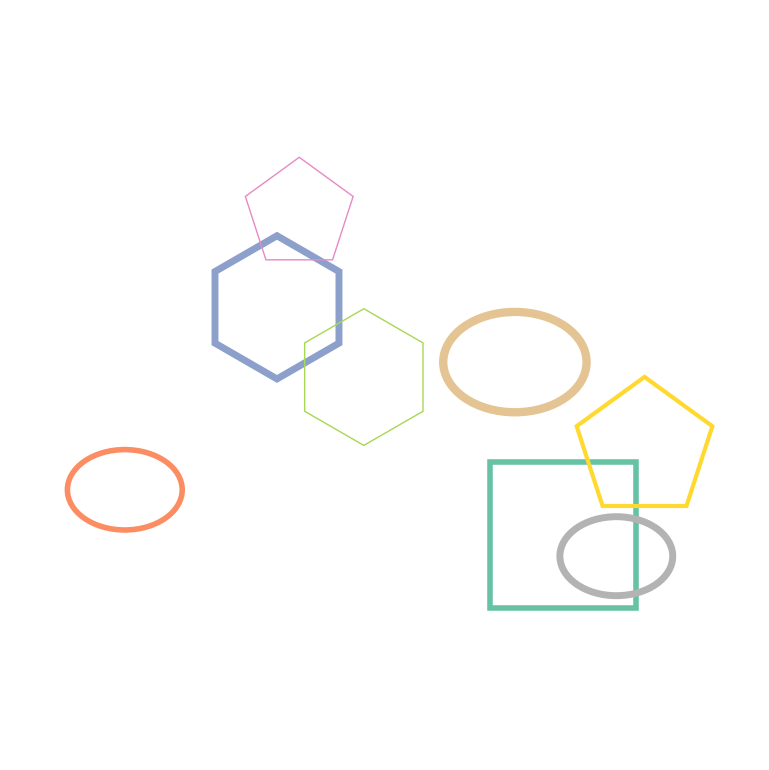[{"shape": "square", "thickness": 2, "radius": 0.47, "center": [0.731, 0.305]}, {"shape": "oval", "thickness": 2, "radius": 0.37, "center": [0.162, 0.364]}, {"shape": "hexagon", "thickness": 2.5, "radius": 0.46, "center": [0.36, 0.601]}, {"shape": "pentagon", "thickness": 0.5, "radius": 0.37, "center": [0.389, 0.722]}, {"shape": "hexagon", "thickness": 0.5, "radius": 0.44, "center": [0.473, 0.51]}, {"shape": "pentagon", "thickness": 1.5, "radius": 0.46, "center": [0.837, 0.418]}, {"shape": "oval", "thickness": 3, "radius": 0.47, "center": [0.669, 0.53]}, {"shape": "oval", "thickness": 2.5, "radius": 0.37, "center": [0.8, 0.278]}]